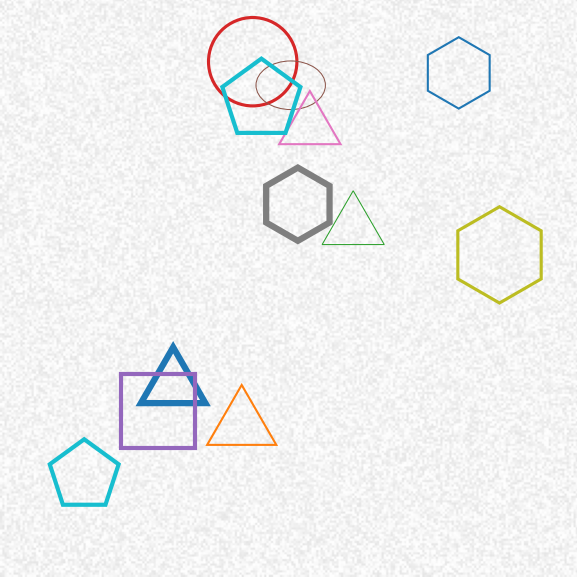[{"shape": "triangle", "thickness": 3, "radius": 0.32, "center": [0.3, 0.333]}, {"shape": "hexagon", "thickness": 1, "radius": 0.31, "center": [0.794, 0.873]}, {"shape": "triangle", "thickness": 1, "radius": 0.35, "center": [0.419, 0.263]}, {"shape": "triangle", "thickness": 0.5, "radius": 0.31, "center": [0.612, 0.607]}, {"shape": "circle", "thickness": 1.5, "radius": 0.38, "center": [0.438, 0.892]}, {"shape": "square", "thickness": 2, "radius": 0.32, "center": [0.273, 0.288]}, {"shape": "oval", "thickness": 0.5, "radius": 0.3, "center": [0.503, 0.852]}, {"shape": "triangle", "thickness": 1, "radius": 0.31, "center": [0.537, 0.78]}, {"shape": "hexagon", "thickness": 3, "radius": 0.32, "center": [0.516, 0.645]}, {"shape": "hexagon", "thickness": 1.5, "radius": 0.42, "center": [0.865, 0.558]}, {"shape": "pentagon", "thickness": 2, "radius": 0.36, "center": [0.453, 0.827]}, {"shape": "pentagon", "thickness": 2, "radius": 0.31, "center": [0.146, 0.176]}]